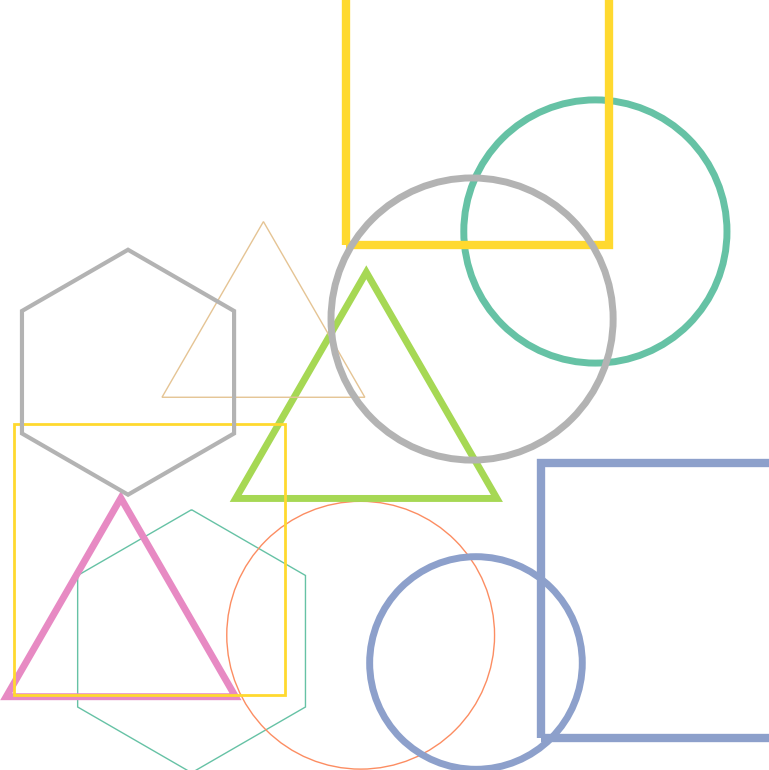[{"shape": "circle", "thickness": 2.5, "radius": 0.85, "center": [0.773, 0.699]}, {"shape": "hexagon", "thickness": 0.5, "radius": 0.85, "center": [0.249, 0.167]}, {"shape": "circle", "thickness": 0.5, "radius": 0.87, "center": [0.468, 0.175]}, {"shape": "circle", "thickness": 2.5, "radius": 0.69, "center": [0.618, 0.139]}, {"shape": "square", "thickness": 3, "radius": 0.89, "center": [0.881, 0.221]}, {"shape": "triangle", "thickness": 2.5, "radius": 0.86, "center": [0.157, 0.181]}, {"shape": "triangle", "thickness": 2.5, "radius": 0.98, "center": [0.476, 0.451]}, {"shape": "square", "thickness": 3, "radius": 0.85, "center": [0.62, 0.853]}, {"shape": "square", "thickness": 1, "radius": 0.88, "center": [0.194, 0.273]}, {"shape": "triangle", "thickness": 0.5, "radius": 0.76, "center": [0.342, 0.56]}, {"shape": "circle", "thickness": 2.5, "radius": 0.92, "center": [0.613, 0.586]}, {"shape": "hexagon", "thickness": 1.5, "radius": 0.8, "center": [0.166, 0.517]}]